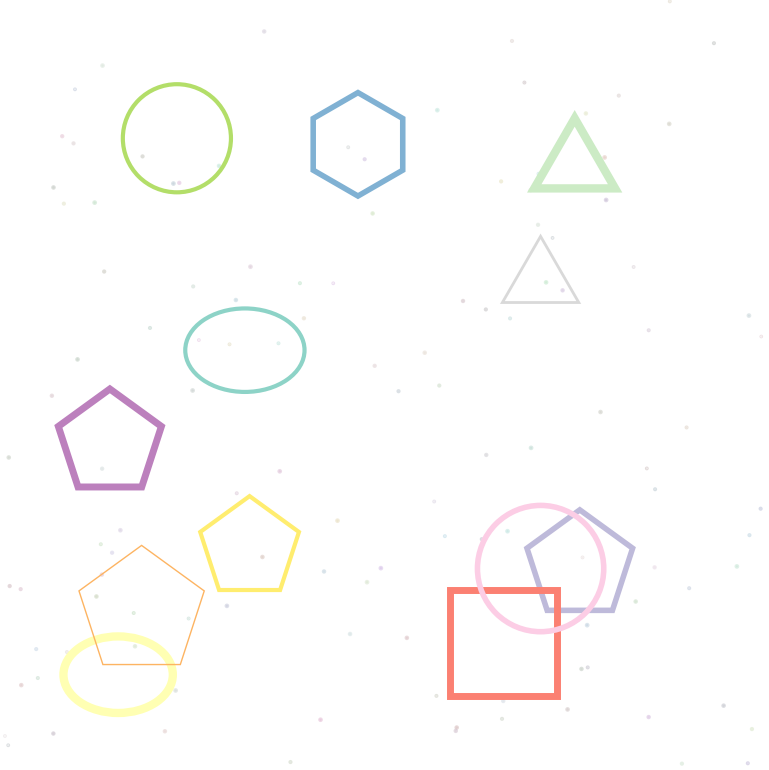[{"shape": "oval", "thickness": 1.5, "radius": 0.39, "center": [0.318, 0.545]}, {"shape": "oval", "thickness": 3, "radius": 0.36, "center": [0.153, 0.124]}, {"shape": "pentagon", "thickness": 2, "radius": 0.36, "center": [0.753, 0.266]}, {"shape": "square", "thickness": 2.5, "radius": 0.35, "center": [0.654, 0.165]}, {"shape": "hexagon", "thickness": 2, "radius": 0.34, "center": [0.465, 0.813]}, {"shape": "pentagon", "thickness": 0.5, "radius": 0.43, "center": [0.184, 0.206]}, {"shape": "circle", "thickness": 1.5, "radius": 0.35, "center": [0.23, 0.82]}, {"shape": "circle", "thickness": 2, "radius": 0.41, "center": [0.702, 0.262]}, {"shape": "triangle", "thickness": 1, "radius": 0.29, "center": [0.702, 0.636]}, {"shape": "pentagon", "thickness": 2.5, "radius": 0.35, "center": [0.143, 0.424]}, {"shape": "triangle", "thickness": 3, "radius": 0.3, "center": [0.746, 0.786]}, {"shape": "pentagon", "thickness": 1.5, "radius": 0.34, "center": [0.324, 0.288]}]